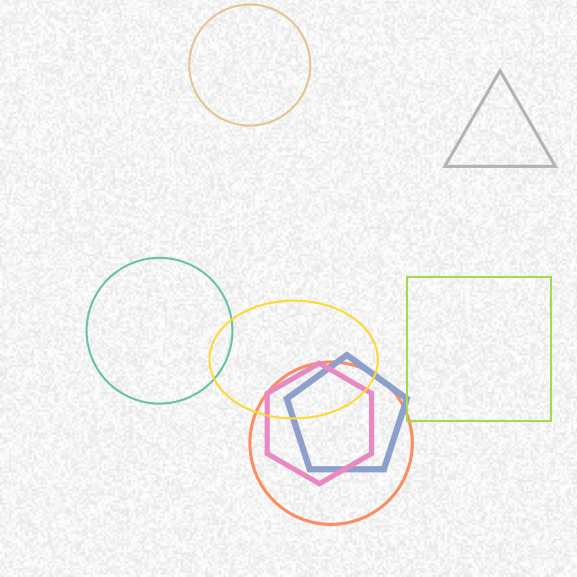[{"shape": "circle", "thickness": 1, "radius": 0.63, "center": [0.276, 0.426]}, {"shape": "circle", "thickness": 1.5, "radius": 0.7, "center": [0.573, 0.232]}, {"shape": "pentagon", "thickness": 3, "radius": 0.55, "center": [0.601, 0.275]}, {"shape": "hexagon", "thickness": 2.5, "radius": 0.52, "center": [0.553, 0.266]}, {"shape": "square", "thickness": 1, "radius": 0.62, "center": [0.83, 0.395]}, {"shape": "oval", "thickness": 1, "radius": 0.73, "center": [0.508, 0.377]}, {"shape": "circle", "thickness": 1, "radius": 0.52, "center": [0.432, 0.886]}, {"shape": "triangle", "thickness": 1.5, "radius": 0.55, "center": [0.866, 0.766]}]